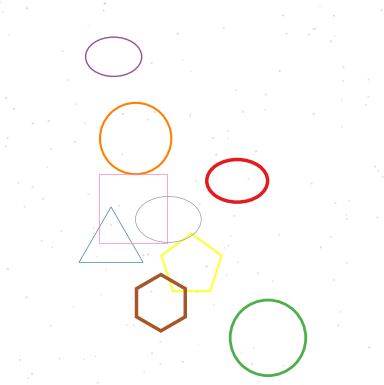[{"shape": "oval", "thickness": 2.5, "radius": 0.4, "center": [0.616, 0.53]}, {"shape": "triangle", "thickness": 0.5, "radius": 0.48, "center": [0.288, 0.366]}, {"shape": "circle", "thickness": 2, "radius": 0.49, "center": [0.696, 0.122]}, {"shape": "oval", "thickness": 1, "radius": 0.36, "center": [0.295, 0.853]}, {"shape": "circle", "thickness": 1.5, "radius": 0.46, "center": [0.352, 0.64]}, {"shape": "pentagon", "thickness": 1.5, "radius": 0.41, "center": [0.497, 0.311]}, {"shape": "hexagon", "thickness": 2.5, "radius": 0.37, "center": [0.418, 0.214]}, {"shape": "square", "thickness": 0.5, "radius": 0.45, "center": [0.346, 0.458]}, {"shape": "oval", "thickness": 0.5, "radius": 0.43, "center": [0.437, 0.43]}]